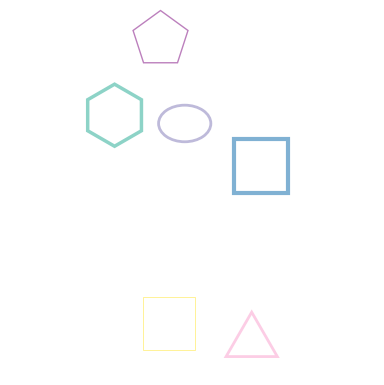[{"shape": "hexagon", "thickness": 2.5, "radius": 0.4, "center": [0.298, 0.701]}, {"shape": "oval", "thickness": 2, "radius": 0.34, "center": [0.48, 0.679]}, {"shape": "square", "thickness": 3, "radius": 0.35, "center": [0.679, 0.569]}, {"shape": "triangle", "thickness": 2, "radius": 0.38, "center": [0.654, 0.112]}, {"shape": "pentagon", "thickness": 1, "radius": 0.37, "center": [0.417, 0.898]}, {"shape": "square", "thickness": 0.5, "radius": 0.34, "center": [0.438, 0.16]}]